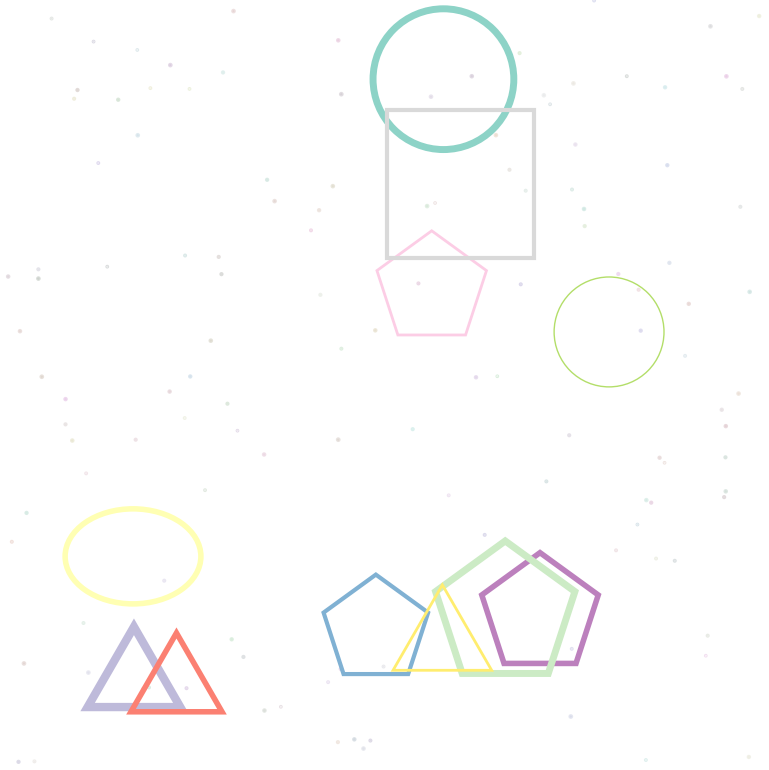[{"shape": "circle", "thickness": 2.5, "radius": 0.46, "center": [0.576, 0.897]}, {"shape": "oval", "thickness": 2, "radius": 0.44, "center": [0.173, 0.277]}, {"shape": "triangle", "thickness": 3, "radius": 0.35, "center": [0.174, 0.116]}, {"shape": "triangle", "thickness": 2, "radius": 0.34, "center": [0.229, 0.11]}, {"shape": "pentagon", "thickness": 1.5, "radius": 0.36, "center": [0.488, 0.182]}, {"shape": "circle", "thickness": 0.5, "radius": 0.36, "center": [0.791, 0.569]}, {"shape": "pentagon", "thickness": 1, "radius": 0.37, "center": [0.561, 0.625]}, {"shape": "square", "thickness": 1.5, "radius": 0.48, "center": [0.598, 0.761]}, {"shape": "pentagon", "thickness": 2, "radius": 0.4, "center": [0.701, 0.203]}, {"shape": "pentagon", "thickness": 2.5, "radius": 0.48, "center": [0.656, 0.202]}, {"shape": "triangle", "thickness": 1, "radius": 0.37, "center": [0.574, 0.166]}]